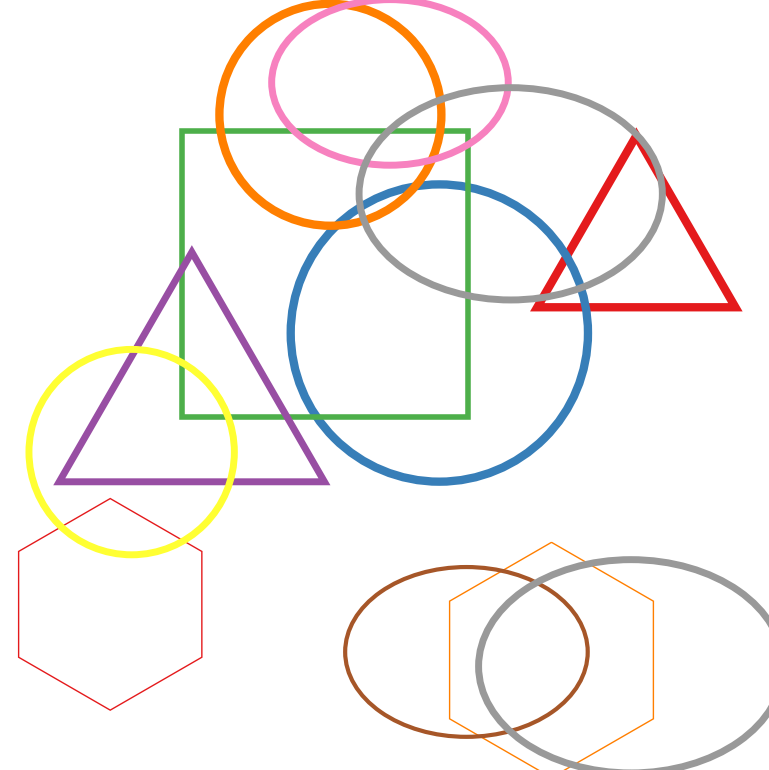[{"shape": "hexagon", "thickness": 0.5, "radius": 0.69, "center": [0.143, 0.215]}, {"shape": "triangle", "thickness": 3, "radius": 0.74, "center": [0.826, 0.675]}, {"shape": "circle", "thickness": 3, "radius": 0.97, "center": [0.571, 0.567]}, {"shape": "square", "thickness": 2, "radius": 0.93, "center": [0.423, 0.644]}, {"shape": "triangle", "thickness": 2.5, "radius": 0.99, "center": [0.249, 0.474]}, {"shape": "hexagon", "thickness": 0.5, "radius": 0.76, "center": [0.716, 0.143]}, {"shape": "circle", "thickness": 3, "radius": 0.72, "center": [0.429, 0.851]}, {"shape": "circle", "thickness": 2.5, "radius": 0.67, "center": [0.171, 0.413]}, {"shape": "oval", "thickness": 1.5, "radius": 0.79, "center": [0.606, 0.153]}, {"shape": "oval", "thickness": 2.5, "radius": 0.77, "center": [0.506, 0.893]}, {"shape": "oval", "thickness": 2.5, "radius": 0.98, "center": [0.663, 0.748]}, {"shape": "oval", "thickness": 2.5, "radius": 0.99, "center": [0.819, 0.135]}]